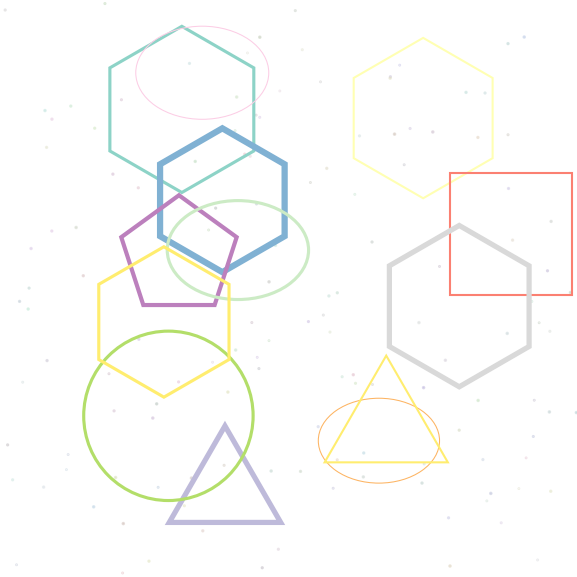[{"shape": "hexagon", "thickness": 1.5, "radius": 0.72, "center": [0.315, 0.81]}, {"shape": "hexagon", "thickness": 1, "radius": 0.69, "center": [0.733, 0.795]}, {"shape": "triangle", "thickness": 2.5, "radius": 0.56, "center": [0.39, 0.15]}, {"shape": "square", "thickness": 1, "radius": 0.53, "center": [0.885, 0.594]}, {"shape": "hexagon", "thickness": 3, "radius": 0.62, "center": [0.385, 0.652]}, {"shape": "oval", "thickness": 0.5, "radius": 0.52, "center": [0.656, 0.236]}, {"shape": "circle", "thickness": 1.5, "radius": 0.73, "center": [0.292, 0.279]}, {"shape": "oval", "thickness": 0.5, "radius": 0.58, "center": [0.35, 0.873]}, {"shape": "hexagon", "thickness": 2.5, "radius": 0.7, "center": [0.795, 0.469]}, {"shape": "pentagon", "thickness": 2, "radius": 0.53, "center": [0.31, 0.556]}, {"shape": "oval", "thickness": 1.5, "radius": 0.61, "center": [0.412, 0.566]}, {"shape": "hexagon", "thickness": 1.5, "radius": 0.65, "center": [0.284, 0.442]}, {"shape": "triangle", "thickness": 1, "radius": 0.62, "center": [0.669, 0.26]}]